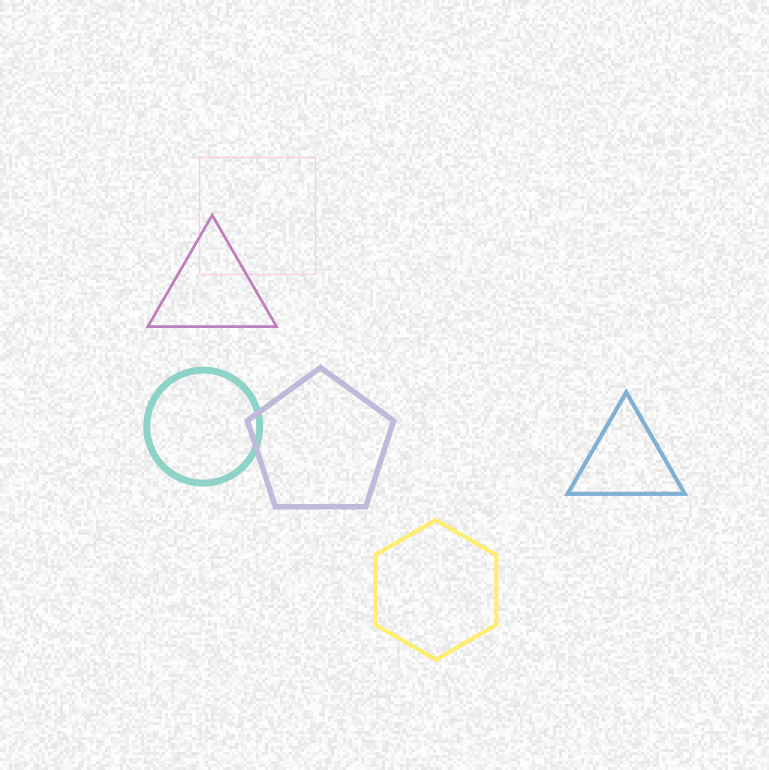[{"shape": "circle", "thickness": 2.5, "radius": 0.37, "center": [0.264, 0.446]}, {"shape": "pentagon", "thickness": 2, "radius": 0.5, "center": [0.416, 0.423]}, {"shape": "triangle", "thickness": 1.5, "radius": 0.44, "center": [0.813, 0.403]}, {"shape": "square", "thickness": 0.5, "radius": 0.38, "center": [0.334, 0.72]}, {"shape": "triangle", "thickness": 1, "radius": 0.48, "center": [0.276, 0.624]}, {"shape": "hexagon", "thickness": 1.5, "radius": 0.45, "center": [0.566, 0.234]}]